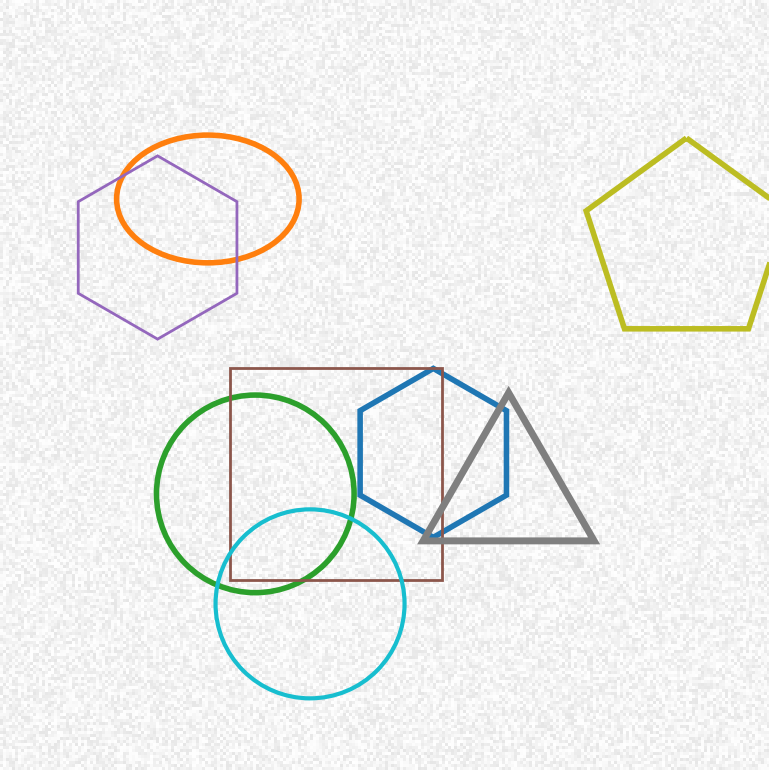[{"shape": "hexagon", "thickness": 2, "radius": 0.55, "center": [0.563, 0.412]}, {"shape": "oval", "thickness": 2, "radius": 0.59, "center": [0.27, 0.742]}, {"shape": "circle", "thickness": 2, "radius": 0.64, "center": [0.332, 0.359]}, {"shape": "hexagon", "thickness": 1, "radius": 0.59, "center": [0.205, 0.679]}, {"shape": "square", "thickness": 1, "radius": 0.69, "center": [0.436, 0.384]}, {"shape": "triangle", "thickness": 2.5, "radius": 0.64, "center": [0.661, 0.362]}, {"shape": "pentagon", "thickness": 2, "radius": 0.68, "center": [0.892, 0.684]}, {"shape": "circle", "thickness": 1.5, "radius": 0.61, "center": [0.403, 0.216]}]